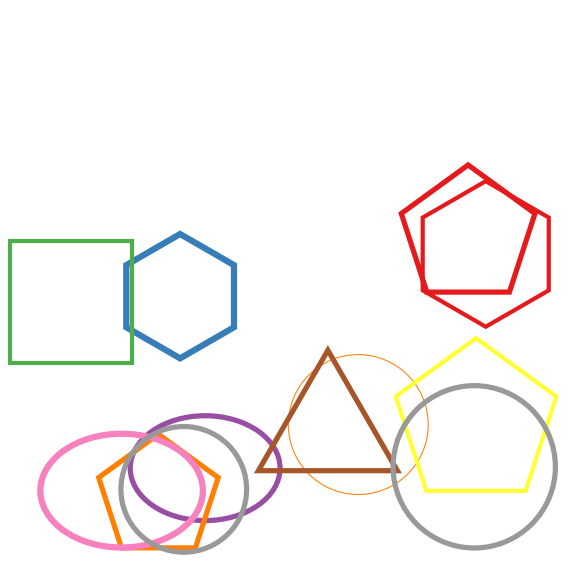[{"shape": "pentagon", "thickness": 2.5, "radius": 0.61, "center": [0.811, 0.592]}, {"shape": "hexagon", "thickness": 2, "radius": 0.63, "center": [0.841, 0.559]}, {"shape": "hexagon", "thickness": 3, "radius": 0.54, "center": [0.312, 0.486]}, {"shape": "square", "thickness": 2, "radius": 0.53, "center": [0.123, 0.476]}, {"shape": "oval", "thickness": 2.5, "radius": 0.65, "center": [0.355, 0.188]}, {"shape": "circle", "thickness": 0.5, "radius": 0.61, "center": [0.62, 0.264]}, {"shape": "pentagon", "thickness": 2.5, "radius": 0.54, "center": [0.274, 0.138]}, {"shape": "pentagon", "thickness": 2, "radius": 0.73, "center": [0.824, 0.267]}, {"shape": "triangle", "thickness": 2.5, "radius": 0.69, "center": [0.568, 0.254]}, {"shape": "oval", "thickness": 3, "radius": 0.7, "center": [0.211, 0.15]}, {"shape": "circle", "thickness": 2.5, "radius": 0.54, "center": [0.318, 0.152]}, {"shape": "circle", "thickness": 2.5, "radius": 0.7, "center": [0.821, 0.191]}]